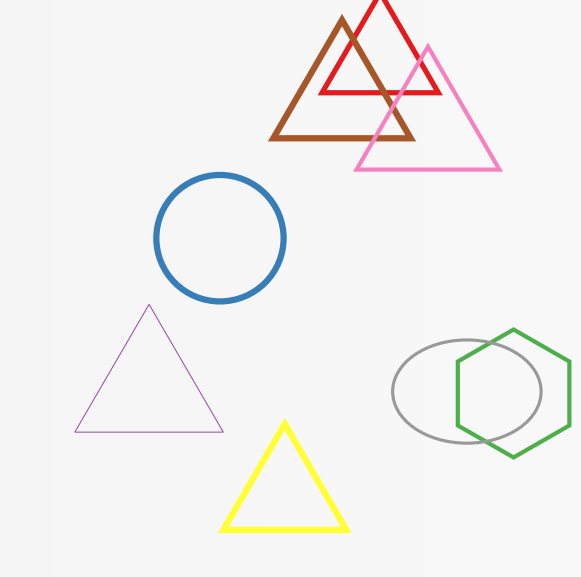[{"shape": "triangle", "thickness": 2.5, "radius": 0.58, "center": [0.654, 0.896]}, {"shape": "circle", "thickness": 3, "radius": 0.55, "center": [0.378, 0.587]}, {"shape": "hexagon", "thickness": 2, "radius": 0.55, "center": [0.884, 0.318]}, {"shape": "triangle", "thickness": 0.5, "radius": 0.74, "center": [0.256, 0.325]}, {"shape": "triangle", "thickness": 3, "radius": 0.61, "center": [0.49, 0.143]}, {"shape": "triangle", "thickness": 3, "radius": 0.68, "center": [0.588, 0.828]}, {"shape": "triangle", "thickness": 2, "radius": 0.71, "center": [0.736, 0.776]}, {"shape": "oval", "thickness": 1.5, "radius": 0.64, "center": [0.803, 0.321]}]